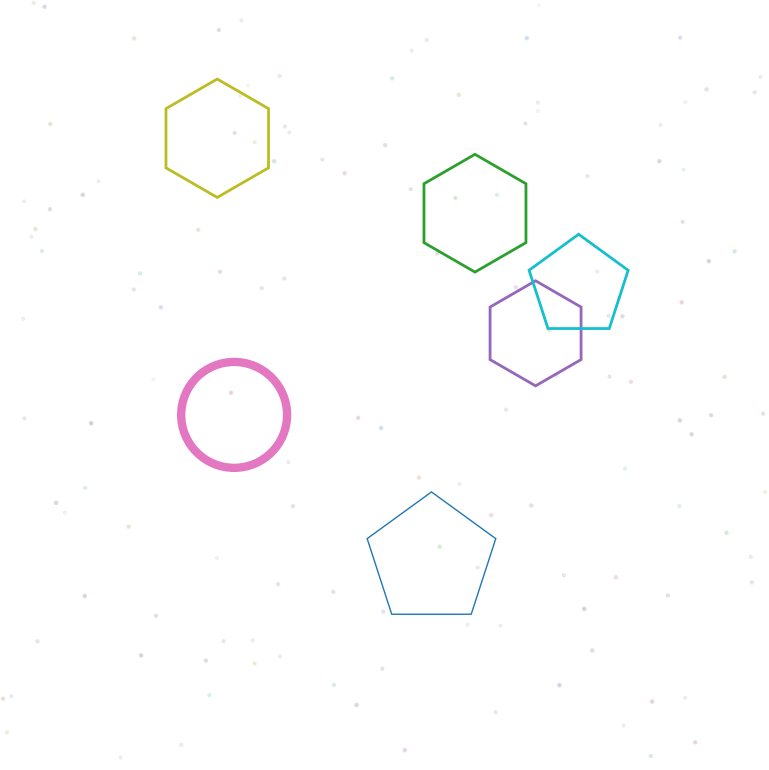[{"shape": "pentagon", "thickness": 0.5, "radius": 0.44, "center": [0.56, 0.273]}, {"shape": "hexagon", "thickness": 1, "radius": 0.38, "center": [0.617, 0.723]}, {"shape": "hexagon", "thickness": 1, "radius": 0.34, "center": [0.696, 0.567]}, {"shape": "circle", "thickness": 3, "radius": 0.34, "center": [0.304, 0.461]}, {"shape": "hexagon", "thickness": 1, "radius": 0.38, "center": [0.282, 0.82]}, {"shape": "pentagon", "thickness": 1, "radius": 0.34, "center": [0.751, 0.628]}]